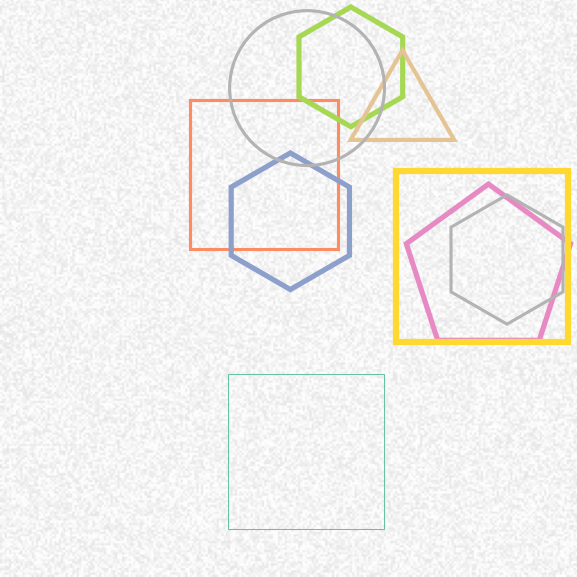[{"shape": "square", "thickness": 0.5, "radius": 0.67, "center": [0.53, 0.217]}, {"shape": "square", "thickness": 1.5, "radius": 0.64, "center": [0.457, 0.697]}, {"shape": "hexagon", "thickness": 2.5, "radius": 0.59, "center": [0.503, 0.616]}, {"shape": "pentagon", "thickness": 2.5, "radius": 0.75, "center": [0.846, 0.531]}, {"shape": "hexagon", "thickness": 2.5, "radius": 0.52, "center": [0.608, 0.883]}, {"shape": "square", "thickness": 3, "radius": 0.74, "center": [0.834, 0.555]}, {"shape": "triangle", "thickness": 2, "radius": 0.52, "center": [0.697, 0.809]}, {"shape": "hexagon", "thickness": 1.5, "radius": 0.56, "center": [0.878, 0.55]}, {"shape": "circle", "thickness": 1.5, "radius": 0.67, "center": [0.532, 0.847]}]